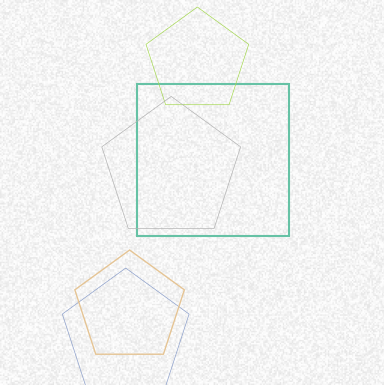[{"shape": "square", "thickness": 1.5, "radius": 0.99, "center": [0.553, 0.584]}, {"shape": "pentagon", "thickness": 0.5, "radius": 0.87, "center": [0.327, 0.131]}, {"shape": "pentagon", "thickness": 0.5, "radius": 0.7, "center": [0.513, 0.842]}, {"shape": "pentagon", "thickness": 1, "radius": 0.75, "center": [0.337, 0.201]}, {"shape": "pentagon", "thickness": 0.5, "radius": 0.95, "center": [0.445, 0.56]}]